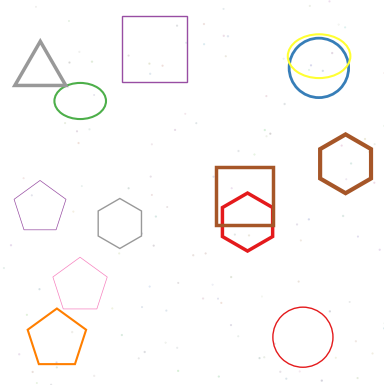[{"shape": "circle", "thickness": 1, "radius": 0.39, "center": [0.787, 0.124]}, {"shape": "hexagon", "thickness": 2.5, "radius": 0.38, "center": [0.643, 0.423]}, {"shape": "circle", "thickness": 2, "radius": 0.39, "center": [0.828, 0.824]}, {"shape": "oval", "thickness": 1.5, "radius": 0.34, "center": [0.208, 0.738]}, {"shape": "square", "thickness": 1, "radius": 0.43, "center": [0.401, 0.872]}, {"shape": "pentagon", "thickness": 0.5, "radius": 0.35, "center": [0.104, 0.46]}, {"shape": "pentagon", "thickness": 1.5, "radius": 0.4, "center": [0.148, 0.119]}, {"shape": "oval", "thickness": 1.5, "radius": 0.41, "center": [0.829, 0.854]}, {"shape": "square", "thickness": 2.5, "radius": 0.37, "center": [0.635, 0.491]}, {"shape": "hexagon", "thickness": 3, "radius": 0.38, "center": [0.898, 0.575]}, {"shape": "pentagon", "thickness": 0.5, "radius": 0.37, "center": [0.208, 0.258]}, {"shape": "hexagon", "thickness": 1, "radius": 0.32, "center": [0.311, 0.42]}, {"shape": "triangle", "thickness": 2.5, "radius": 0.38, "center": [0.105, 0.816]}]